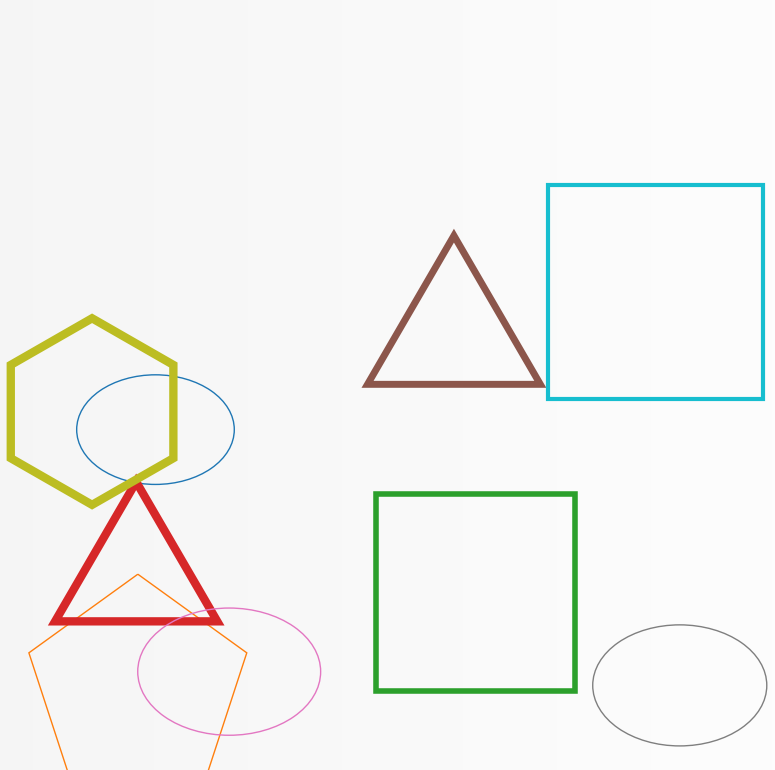[{"shape": "oval", "thickness": 0.5, "radius": 0.51, "center": [0.201, 0.442]}, {"shape": "pentagon", "thickness": 0.5, "radius": 0.74, "center": [0.178, 0.106]}, {"shape": "square", "thickness": 2, "radius": 0.64, "center": [0.614, 0.231]}, {"shape": "triangle", "thickness": 3, "radius": 0.6, "center": [0.176, 0.253]}, {"shape": "triangle", "thickness": 2.5, "radius": 0.64, "center": [0.586, 0.565]}, {"shape": "oval", "thickness": 0.5, "radius": 0.59, "center": [0.296, 0.128]}, {"shape": "oval", "thickness": 0.5, "radius": 0.56, "center": [0.877, 0.11]}, {"shape": "hexagon", "thickness": 3, "radius": 0.61, "center": [0.119, 0.466]}, {"shape": "square", "thickness": 1.5, "radius": 0.69, "center": [0.846, 0.62]}]